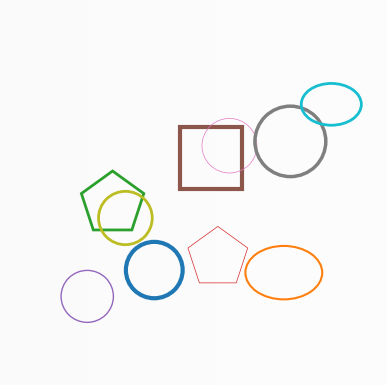[{"shape": "circle", "thickness": 3, "radius": 0.37, "center": [0.398, 0.299]}, {"shape": "oval", "thickness": 1.5, "radius": 0.5, "center": [0.732, 0.292]}, {"shape": "pentagon", "thickness": 2, "radius": 0.42, "center": [0.291, 0.471]}, {"shape": "pentagon", "thickness": 0.5, "radius": 0.41, "center": [0.562, 0.331]}, {"shape": "circle", "thickness": 1, "radius": 0.34, "center": [0.225, 0.23]}, {"shape": "square", "thickness": 3, "radius": 0.4, "center": [0.545, 0.591]}, {"shape": "circle", "thickness": 0.5, "radius": 0.35, "center": [0.592, 0.622]}, {"shape": "circle", "thickness": 2.5, "radius": 0.46, "center": [0.749, 0.633]}, {"shape": "circle", "thickness": 2, "radius": 0.35, "center": [0.324, 0.434]}, {"shape": "oval", "thickness": 2, "radius": 0.39, "center": [0.855, 0.729]}]